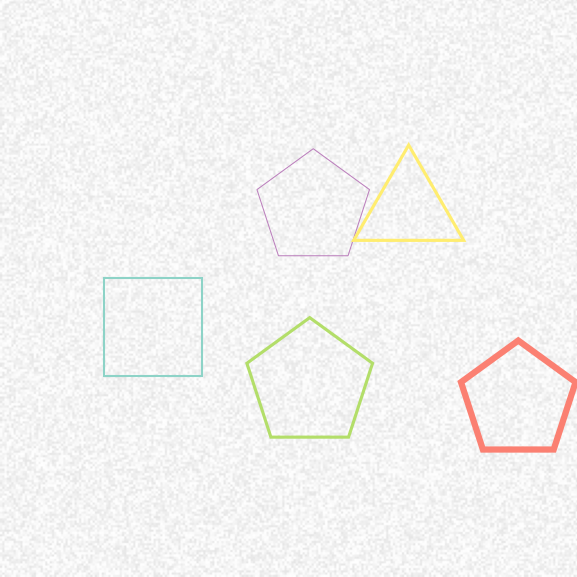[{"shape": "square", "thickness": 1, "radius": 0.42, "center": [0.265, 0.433]}, {"shape": "pentagon", "thickness": 3, "radius": 0.52, "center": [0.897, 0.305]}, {"shape": "pentagon", "thickness": 1.5, "radius": 0.57, "center": [0.536, 0.335]}, {"shape": "pentagon", "thickness": 0.5, "radius": 0.51, "center": [0.542, 0.639]}, {"shape": "triangle", "thickness": 1.5, "radius": 0.55, "center": [0.708, 0.638]}]